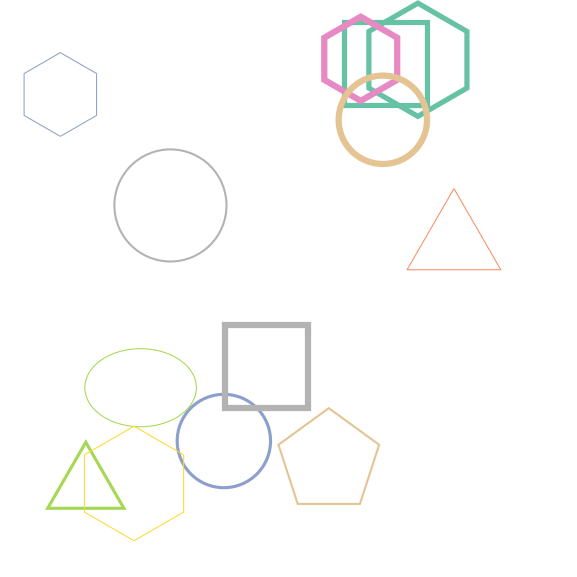[{"shape": "hexagon", "thickness": 2.5, "radius": 0.49, "center": [0.724, 0.896]}, {"shape": "square", "thickness": 2.5, "radius": 0.36, "center": [0.667, 0.89]}, {"shape": "triangle", "thickness": 0.5, "radius": 0.47, "center": [0.786, 0.579]}, {"shape": "hexagon", "thickness": 0.5, "radius": 0.36, "center": [0.104, 0.836]}, {"shape": "circle", "thickness": 1.5, "radius": 0.4, "center": [0.388, 0.235]}, {"shape": "hexagon", "thickness": 3, "radius": 0.36, "center": [0.625, 0.897]}, {"shape": "oval", "thickness": 0.5, "radius": 0.48, "center": [0.243, 0.328]}, {"shape": "triangle", "thickness": 1.5, "radius": 0.38, "center": [0.149, 0.157]}, {"shape": "hexagon", "thickness": 0.5, "radius": 0.5, "center": [0.232, 0.162]}, {"shape": "circle", "thickness": 3, "radius": 0.38, "center": [0.663, 0.792]}, {"shape": "pentagon", "thickness": 1, "radius": 0.46, "center": [0.569, 0.201]}, {"shape": "square", "thickness": 3, "radius": 0.36, "center": [0.462, 0.365]}, {"shape": "circle", "thickness": 1, "radius": 0.49, "center": [0.295, 0.643]}]